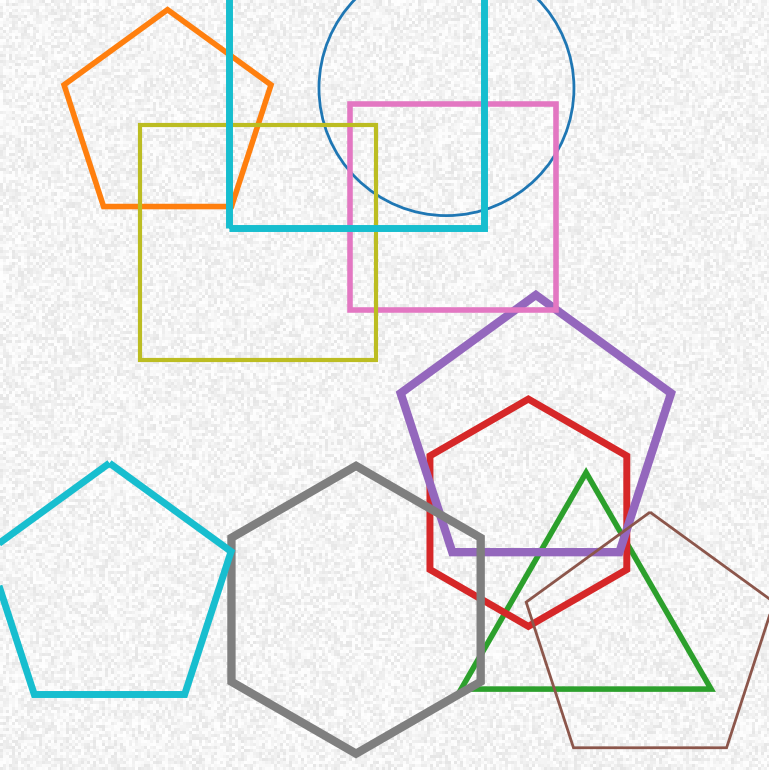[{"shape": "circle", "thickness": 1, "radius": 0.83, "center": [0.58, 0.886]}, {"shape": "pentagon", "thickness": 2, "radius": 0.71, "center": [0.218, 0.846]}, {"shape": "triangle", "thickness": 2, "radius": 0.94, "center": [0.761, 0.199]}, {"shape": "hexagon", "thickness": 2.5, "radius": 0.74, "center": [0.686, 0.334]}, {"shape": "pentagon", "thickness": 3, "radius": 0.92, "center": [0.696, 0.432]}, {"shape": "pentagon", "thickness": 1, "radius": 0.85, "center": [0.844, 0.166]}, {"shape": "square", "thickness": 2, "radius": 0.67, "center": [0.588, 0.731]}, {"shape": "hexagon", "thickness": 3, "radius": 0.93, "center": [0.462, 0.208]}, {"shape": "square", "thickness": 1.5, "radius": 0.76, "center": [0.335, 0.685]}, {"shape": "pentagon", "thickness": 2.5, "radius": 0.83, "center": [0.142, 0.232]}, {"shape": "square", "thickness": 2.5, "radius": 0.83, "center": [0.463, 0.87]}]